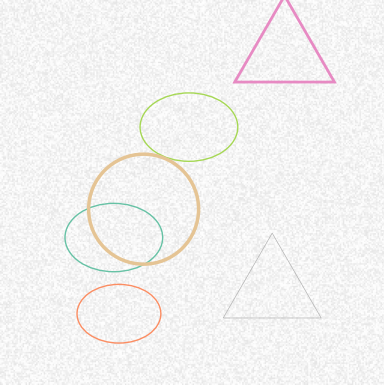[{"shape": "oval", "thickness": 1, "radius": 0.63, "center": [0.296, 0.383]}, {"shape": "oval", "thickness": 1, "radius": 0.54, "center": [0.309, 0.185]}, {"shape": "triangle", "thickness": 2, "radius": 0.75, "center": [0.739, 0.862]}, {"shape": "oval", "thickness": 1, "radius": 0.63, "center": [0.491, 0.67]}, {"shape": "circle", "thickness": 2.5, "radius": 0.71, "center": [0.373, 0.457]}, {"shape": "triangle", "thickness": 0.5, "radius": 0.73, "center": [0.707, 0.248]}]